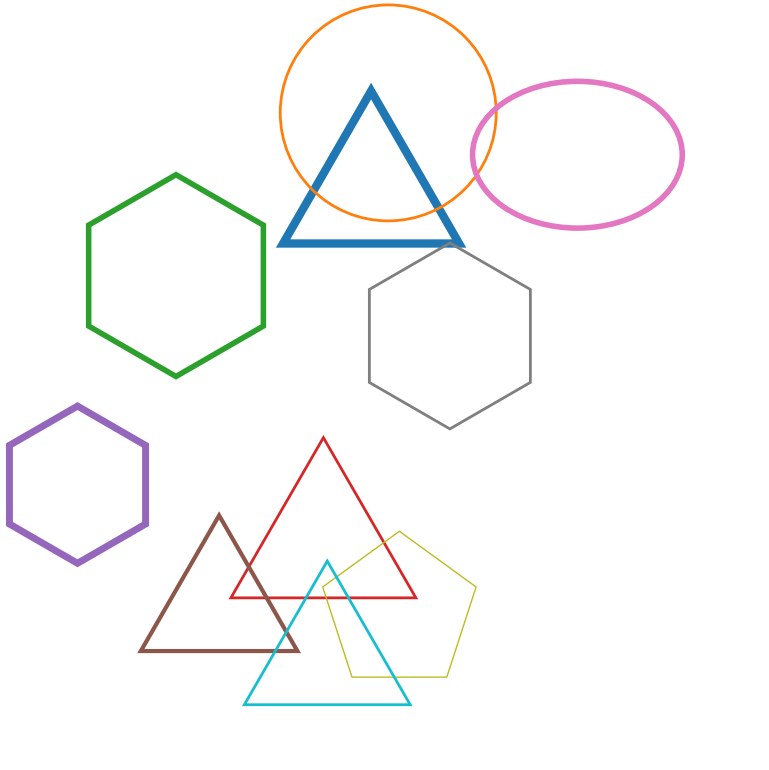[{"shape": "triangle", "thickness": 3, "radius": 0.66, "center": [0.482, 0.75]}, {"shape": "circle", "thickness": 1, "radius": 0.7, "center": [0.504, 0.853]}, {"shape": "hexagon", "thickness": 2, "radius": 0.66, "center": [0.229, 0.642]}, {"shape": "triangle", "thickness": 1, "radius": 0.69, "center": [0.42, 0.293]}, {"shape": "hexagon", "thickness": 2.5, "radius": 0.51, "center": [0.101, 0.371]}, {"shape": "triangle", "thickness": 1.5, "radius": 0.59, "center": [0.285, 0.213]}, {"shape": "oval", "thickness": 2, "radius": 0.68, "center": [0.75, 0.799]}, {"shape": "hexagon", "thickness": 1, "radius": 0.6, "center": [0.584, 0.564]}, {"shape": "pentagon", "thickness": 0.5, "radius": 0.52, "center": [0.519, 0.205]}, {"shape": "triangle", "thickness": 1, "radius": 0.62, "center": [0.425, 0.147]}]